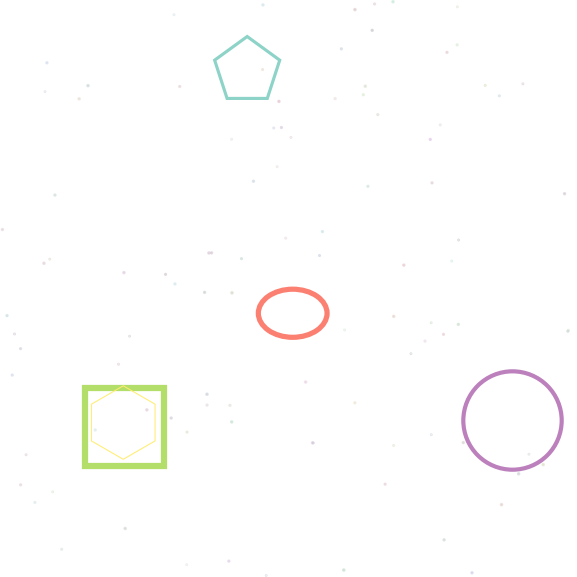[{"shape": "pentagon", "thickness": 1.5, "radius": 0.3, "center": [0.428, 0.877]}, {"shape": "oval", "thickness": 2.5, "radius": 0.3, "center": [0.507, 0.457]}, {"shape": "square", "thickness": 3, "radius": 0.34, "center": [0.216, 0.26]}, {"shape": "circle", "thickness": 2, "radius": 0.43, "center": [0.887, 0.271]}, {"shape": "hexagon", "thickness": 0.5, "radius": 0.32, "center": [0.213, 0.267]}]